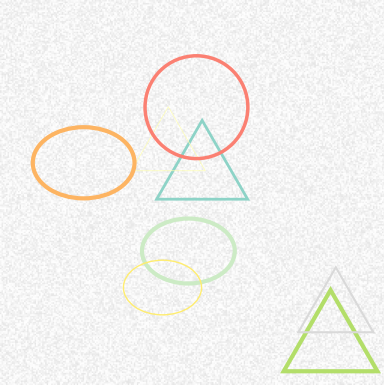[{"shape": "triangle", "thickness": 2, "radius": 0.68, "center": [0.525, 0.551]}, {"shape": "triangle", "thickness": 0.5, "radius": 0.55, "center": [0.437, 0.612]}, {"shape": "circle", "thickness": 2.5, "radius": 0.67, "center": [0.51, 0.722]}, {"shape": "oval", "thickness": 3, "radius": 0.66, "center": [0.217, 0.577]}, {"shape": "triangle", "thickness": 3, "radius": 0.7, "center": [0.859, 0.106]}, {"shape": "triangle", "thickness": 1.5, "radius": 0.56, "center": [0.872, 0.193]}, {"shape": "oval", "thickness": 3, "radius": 0.6, "center": [0.489, 0.348]}, {"shape": "oval", "thickness": 1, "radius": 0.51, "center": [0.422, 0.253]}]